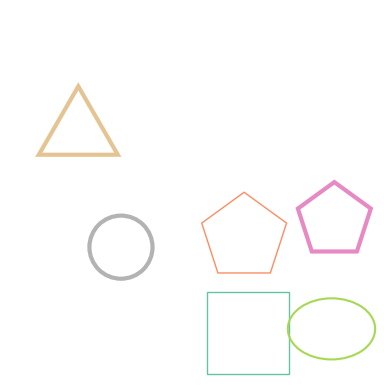[{"shape": "square", "thickness": 1, "radius": 0.53, "center": [0.644, 0.135]}, {"shape": "pentagon", "thickness": 1, "radius": 0.58, "center": [0.634, 0.385]}, {"shape": "pentagon", "thickness": 3, "radius": 0.5, "center": [0.868, 0.427]}, {"shape": "oval", "thickness": 1.5, "radius": 0.57, "center": [0.861, 0.146]}, {"shape": "triangle", "thickness": 3, "radius": 0.59, "center": [0.203, 0.657]}, {"shape": "circle", "thickness": 3, "radius": 0.41, "center": [0.314, 0.358]}]